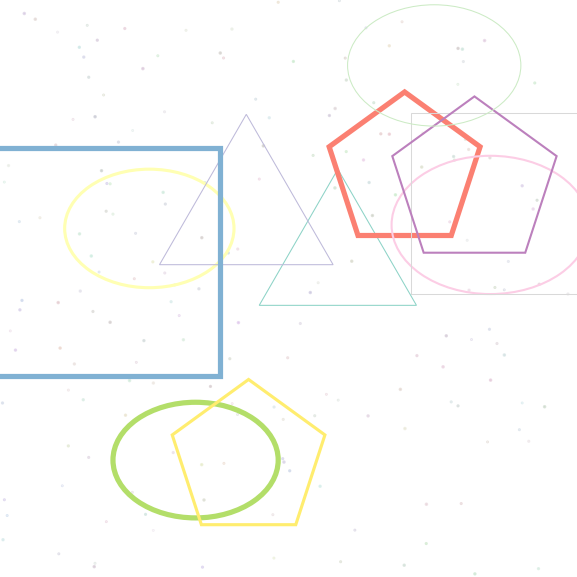[{"shape": "triangle", "thickness": 0.5, "radius": 0.79, "center": [0.585, 0.549]}, {"shape": "oval", "thickness": 1.5, "radius": 0.73, "center": [0.259, 0.604]}, {"shape": "triangle", "thickness": 0.5, "radius": 0.87, "center": [0.426, 0.628]}, {"shape": "pentagon", "thickness": 2.5, "radius": 0.69, "center": [0.701, 0.702]}, {"shape": "square", "thickness": 2.5, "radius": 0.98, "center": [0.184, 0.546]}, {"shape": "oval", "thickness": 2.5, "radius": 0.72, "center": [0.339, 0.202]}, {"shape": "oval", "thickness": 1, "radius": 0.86, "center": [0.849, 0.61]}, {"shape": "square", "thickness": 0.5, "radius": 0.79, "center": [0.869, 0.647]}, {"shape": "pentagon", "thickness": 1, "radius": 0.75, "center": [0.822, 0.683]}, {"shape": "oval", "thickness": 0.5, "radius": 0.75, "center": [0.752, 0.886]}, {"shape": "pentagon", "thickness": 1.5, "radius": 0.7, "center": [0.43, 0.203]}]